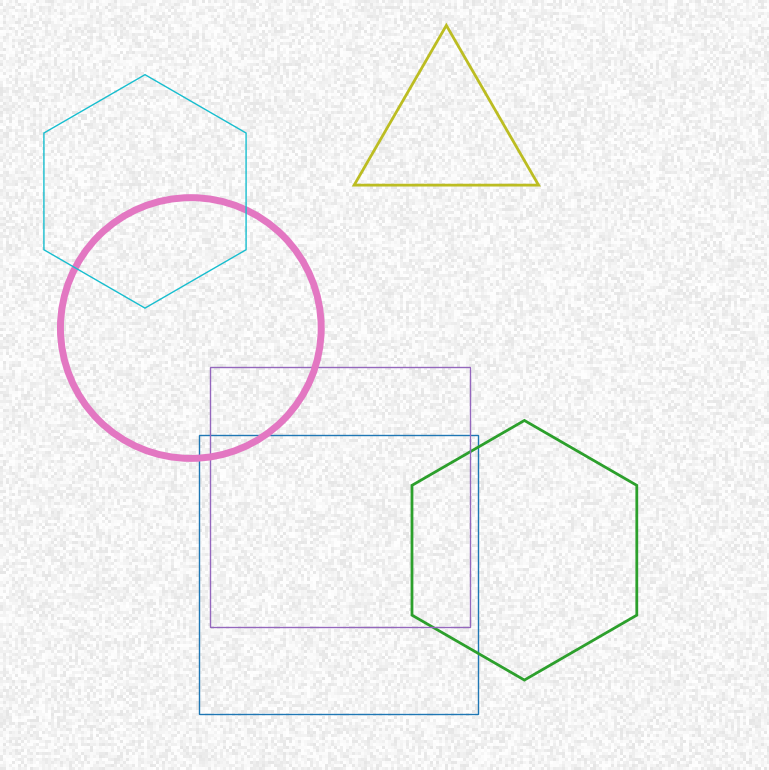[{"shape": "square", "thickness": 0.5, "radius": 0.91, "center": [0.44, 0.254]}, {"shape": "hexagon", "thickness": 1, "radius": 0.84, "center": [0.681, 0.285]}, {"shape": "square", "thickness": 0.5, "radius": 0.84, "center": [0.442, 0.355]}, {"shape": "circle", "thickness": 2.5, "radius": 0.85, "center": [0.248, 0.574]}, {"shape": "triangle", "thickness": 1, "radius": 0.69, "center": [0.58, 0.829]}, {"shape": "hexagon", "thickness": 0.5, "radius": 0.76, "center": [0.188, 0.751]}]